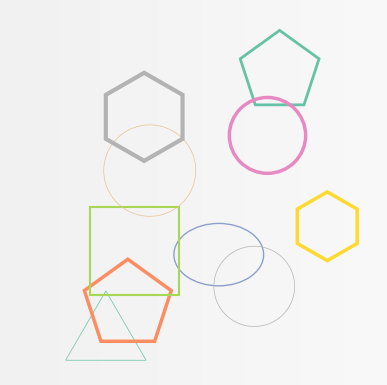[{"shape": "triangle", "thickness": 0.5, "radius": 0.6, "center": [0.273, 0.124]}, {"shape": "pentagon", "thickness": 2, "radius": 0.53, "center": [0.722, 0.814]}, {"shape": "pentagon", "thickness": 2.5, "radius": 0.59, "center": [0.33, 0.209]}, {"shape": "oval", "thickness": 1, "radius": 0.58, "center": [0.565, 0.339]}, {"shape": "circle", "thickness": 2.5, "radius": 0.49, "center": [0.69, 0.648]}, {"shape": "square", "thickness": 1.5, "radius": 0.57, "center": [0.347, 0.347]}, {"shape": "hexagon", "thickness": 2.5, "radius": 0.45, "center": [0.845, 0.412]}, {"shape": "circle", "thickness": 0.5, "radius": 0.59, "center": [0.386, 0.557]}, {"shape": "circle", "thickness": 0.5, "radius": 0.52, "center": [0.656, 0.256]}, {"shape": "hexagon", "thickness": 3, "radius": 0.57, "center": [0.372, 0.696]}]